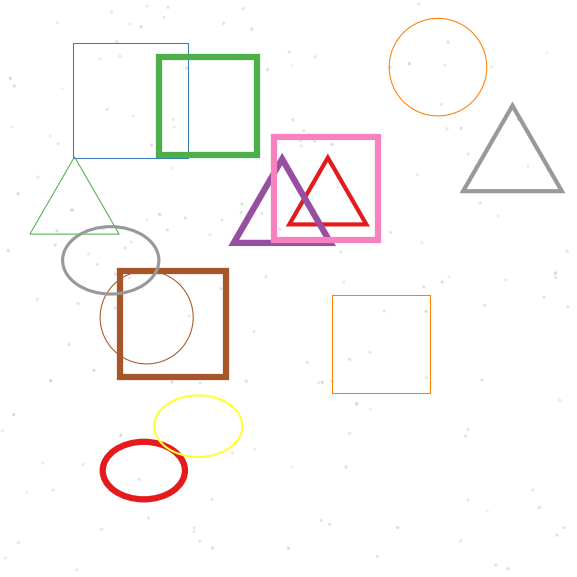[{"shape": "triangle", "thickness": 2, "radius": 0.39, "center": [0.568, 0.649]}, {"shape": "oval", "thickness": 3, "radius": 0.36, "center": [0.249, 0.184]}, {"shape": "square", "thickness": 0.5, "radius": 0.5, "center": [0.227, 0.825]}, {"shape": "triangle", "thickness": 0.5, "radius": 0.45, "center": [0.129, 0.638]}, {"shape": "square", "thickness": 3, "radius": 0.42, "center": [0.36, 0.816]}, {"shape": "triangle", "thickness": 3, "radius": 0.48, "center": [0.489, 0.627]}, {"shape": "circle", "thickness": 0.5, "radius": 0.42, "center": [0.758, 0.883]}, {"shape": "square", "thickness": 0.5, "radius": 0.42, "center": [0.66, 0.404]}, {"shape": "oval", "thickness": 1, "radius": 0.38, "center": [0.343, 0.261]}, {"shape": "circle", "thickness": 0.5, "radius": 0.4, "center": [0.254, 0.45]}, {"shape": "square", "thickness": 3, "radius": 0.46, "center": [0.3, 0.438]}, {"shape": "square", "thickness": 3, "radius": 0.45, "center": [0.564, 0.673]}, {"shape": "oval", "thickness": 1.5, "radius": 0.42, "center": [0.192, 0.548]}, {"shape": "triangle", "thickness": 2, "radius": 0.49, "center": [0.887, 0.717]}]